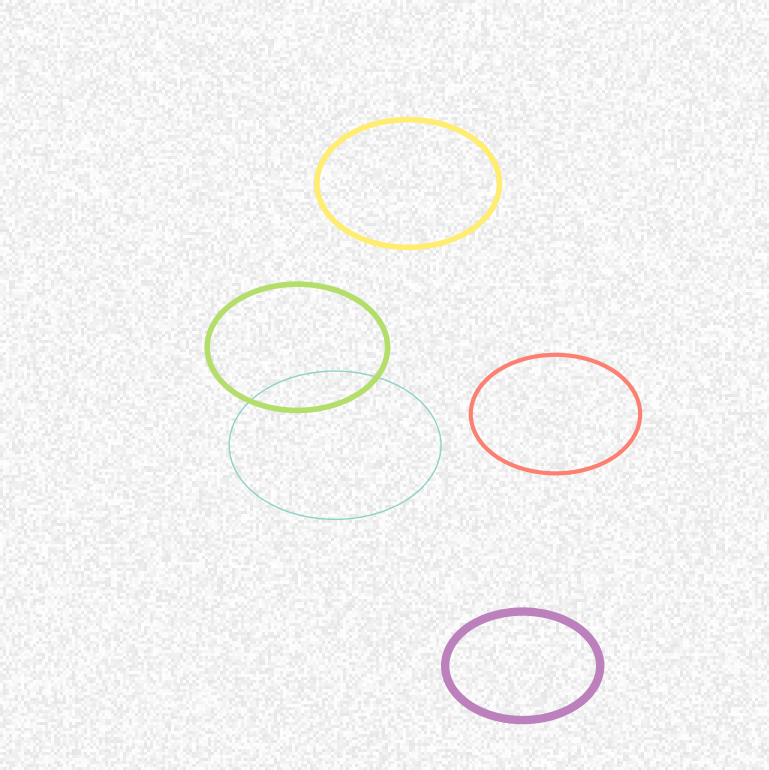[{"shape": "oval", "thickness": 0.5, "radius": 0.69, "center": [0.435, 0.422]}, {"shape": "oval", "thickness": 1.5, "radius": 0.55, "center": [0.721, 0.462]}, {"shape": "oval", "thickness": 2, "radius": 0.59, "center": [0.386, 0.549]}, {"shape": "oval", "thickness": 3, "radius": 0.5, "center": [0.679, 0.135]}, {"shape": "oval", "thickness": 2, "radius": 0.59, "center": [0.53, 0.762]}]